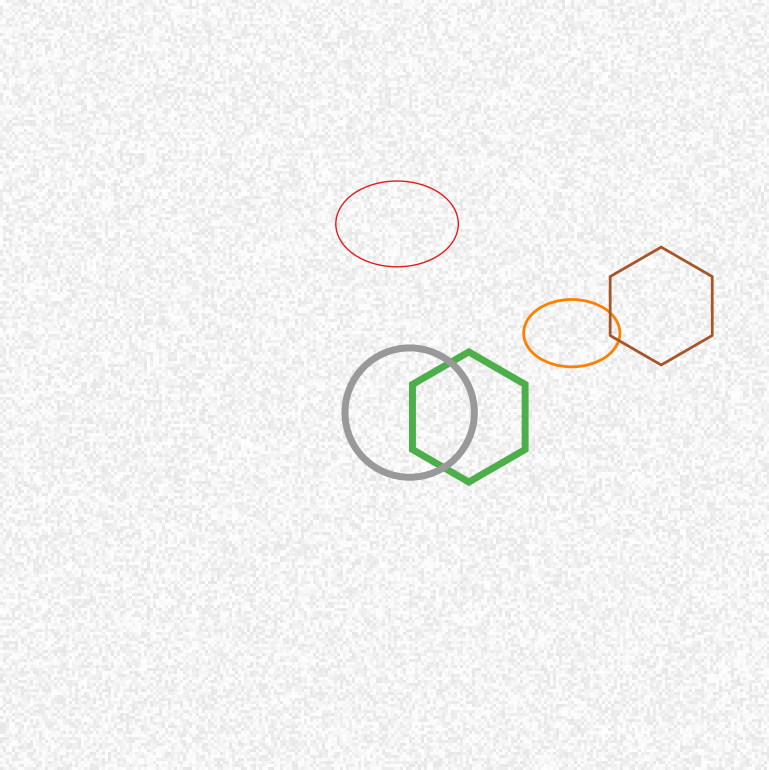[{"shape": "oval", "thickness": 0.5, "radius": 0.4, "center": [0.516, 0.709]}, {"shape": "hexagon", "thickness": 2.5, "radius": 0.42, "center": [0.609, 0.458]}, {"shape": "oval", "thickness": 1, "radius": 0.31, "center": [0.743, 0.567]}, {"shape": "hexagon", "thickness": 1, "radius": 0.38, "center": [0.859, 0.603]}, {"shape": "circle", "thickness": 2.5, "radius": 0.42, "center": [0.532, 0.464]}]